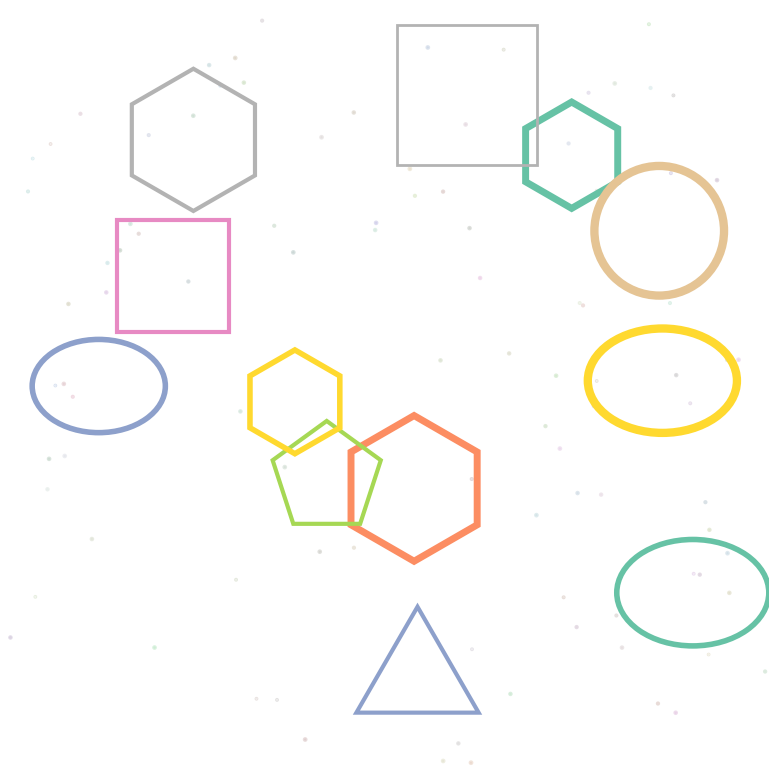[{"shape": "oval", "thickness": 2, "radius": 0.49, "center": [0.9, 0.23]}, {"shape": "hexagon", "thickness": 2.5, "radius": 0.35, "center": [0.742, 0.798]}, {"shape": "hexagon", "thickness": 2.5, "radius": 0.47, "center": [0.538, 0.366]}, {"shape": "oval", "thickness": 2, "radius": 0.43, "center": [0.128, 0.499]}, {"shape": "triangle", "thickness": 1.5, "radius": 0.46, "center": [0.542, 0.12]}, {"shape": "square", "thickness": 1.5, "radius": 0.36, "center": [0.224, 0.642]}, {"shape": "pentagon", "thickness": 1.5, "radius": 0.37, "center": [0.424, 0.379]}, {"shape": "hexagon", "thickness": 2, "radius": 0.34, "center": [0.383, 0.478]}, {"shape": "oval", "thickness": 3, "radius": 0.48, "center": [0.86, 0.506]}, {"shape": "circle", "thickness": 3, "radius": 0.42, "center": [0.856, 0.7]}, {"shape": "square", "thickness": 1, "radius": 0.45, "center": [0.606, 0.876]}, {"shape": "hexagon", "thickness": 1.5, "radius": 0.46, "center": [0.251, 0.818]}]